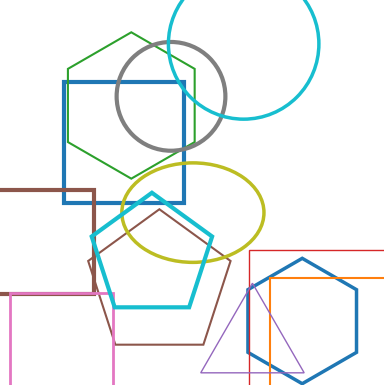[{"shape": "hexagon", "thickness": 2.5, "radius": 0.81, "center": [0.785, 0.166]}, {"shape": "square", "thickness": 3, "radius": 0.78, "center": [0.322, 0.631]}, {"shape": "square", "thickness": 1.5, "radius": 0.83, "center": [0.866, 0.112]}, {"shape": "hexagon", "thickness": 1.5, "radius": 0.95, "center": [0.341, 0.726]}, {"shape": "square", "thickness": 1, "radius": 0.89, "center": [0.824, 0.174]}, {"shape": "triangle", "thickness": 1, "radius": 0.78, "center": [0.656, 0.109]}, {"shape": "pentagon", "thickness": 1.5, "radius": 0.97, "center": [0.414, 0.262]}, {"shape": "square", "thickness": 3, "radius": 0.67, "center": [0.109, 0.372]}, {"shape": "square", "thickness": 2, "radius": 0.67, "center": [0.16, 0.105]}, {"shape": "circle", "thickness": 3, "radius": 0.71, "center": [0.444, 0.75]}, {"shape": "oval", "thickness": 2.5, "radius": 0.92, "center": [0.501, 0.448]}, {"shape": "circle", "thickness": 2.5, "radius": 0.98, "center": [0.633, 0.886]}, {"shape": "pentagon", "thickness": 3, "radius": 0.82, "center": [0.395, 0.335]}]